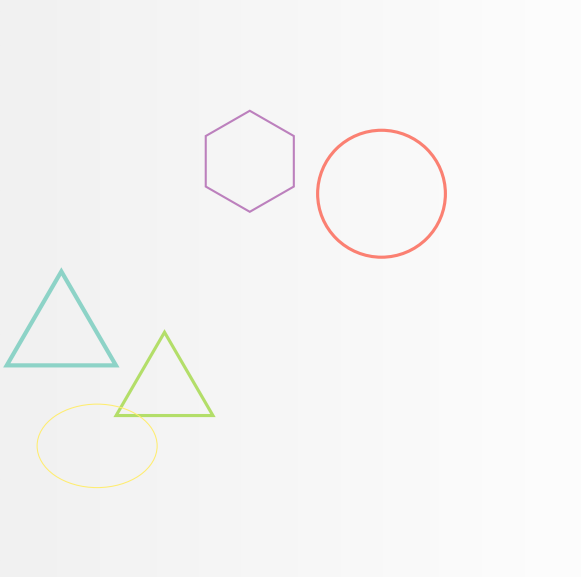[{"shape": "triangle", "thickness": 2, "radius": 0.54, "center": [0.106, 0.421]}, {"shape": "circle", "thickness": 1.5, "radius": 0.55, "center": [0.656, 0.664]}, {"shape": "triangle", "thickness": 1.5, "radius": 0.48, "center": [0.283, 0.328]}, {"shape": "hexagon", "thickness": 1, "radius": 0.44, "center": [0.43, 0.72]}, {"shape": "oval", "thickness": 0.5, "radius": 0.52, "center": [0.167, 0.227]}]